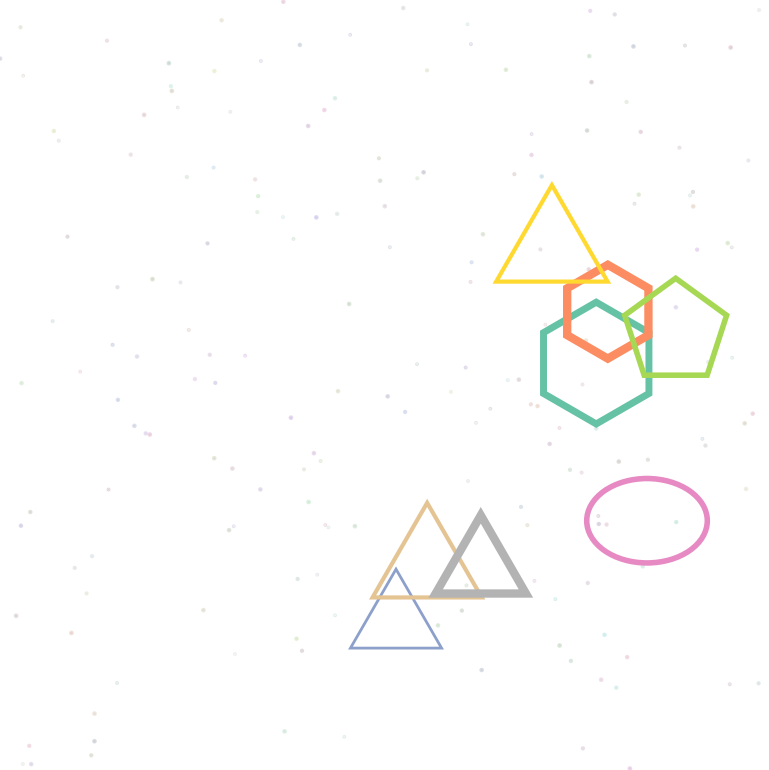[{"shape": "hexagon", "thickness": 2.5, "radius": 0.4, "center": [0.774, 0.528]}, {"shape": "hexagon", "thickness": 3, "radius": 0.3, "center": [0.789, 0.595]}, {"shape": "triangle", "thickness": 1, "radius": 0.34, "center": [0.514, 0.192]}, {"shape": "oval", "thickness": 2, "radius": 0.39, "center": [0.84, 0.324]}, {"shape": "pentagon", "thickness": 2, "radius": 0.35, "center": [0.877, 0.569]}, {"shape": "triangle", "thickness": 1.5, "radius": 0.42, "center": [0.717, 0.676]}, {"shape": "triangle", "thickness": 1.5, "radius": 0.41, "center": [0.555, 0.265]}, {"shape": "triangle", "thickness": 3, "radius": 0.34, "center": [0.624, 0.263]}]